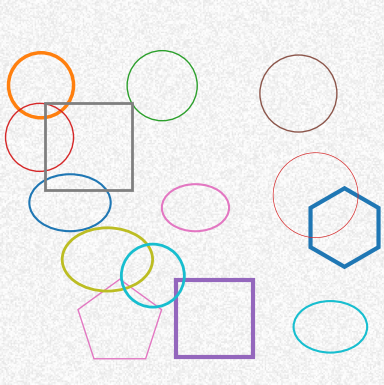[{"shape": "oval", "thickness": 1.5, "radius": 0.53, "center": [0.182, 0.473]}, {"shape": "hexagon", "thickness": 3, "radius": 0.51, "center": [0.895, 0.409]}, {"shape": "circle", "thickness": 2.5, "radius": 0.42, "center": [0.107, 0.779]}, {"shape": "circle", "thickness": 1, "radius": 0.46, "center": [0.421, 0.777]}, {"shape": "circle", "thickness": 0.5, "radius": 0.55, "center": [0.82, 0.493]}, {"shape": "circle", "thickness": 1, "radius": 0.44, "center": [0.103, 0.643]}, {"shape": "square", "thickness": 3, "radius": 0.5, "center": [0.557, 0.173]}, {"shape": "circle", "thickness": 1, "radius": 0.5, "center": [0.775, 0.757]}, {"shape": "pentagon", "thickness": 1, "radius": 0.57, "center": [0.311, 0.161]}, {"shape": "oval", "thickness": 1.5, "radius": 0.44, "center": [0.508, 0.46]}, {"shape": "square", "thickness": 2, "radius": 0.57, "center": [0.229, 0.62]}, {"shape": "oval", "thickness": 2, "radius": 0.59, "center": [0.279, 0.326]}, {"shape": "oval", "thickness": 1.5, "radius": 0.48, "center": [0.858, 0.151]}, {"shape": "circle", "thickness": 2, "radius": 0.41, "center": [0.397, 0.284]}]